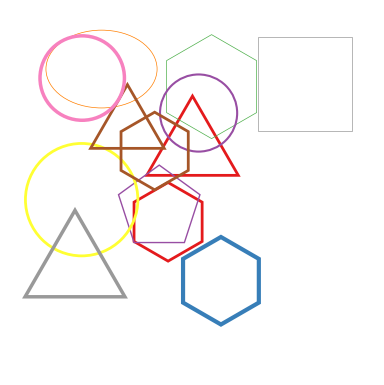[{"shape": "hexagon", "thickness": 2, "radius": 0.51, "center": [0.437, 0.424]}, {"shape": "triangle", "thickness": 2, "radius": 0.69, "center": [0.5, 0.613]}, {"shape": "hexagon", "thickness": 3, "radius": 0.57, "center": [0.574, 0.271]}, {"shape": "hexagon", "thickness": 0.5, "radius": 0.68, "center": [0.55, 0.775]}, {"shape": "circle", "thickness": 1.5, "radius": 0.5, "center": [0.516, 0.706]}, {"shape": "pentagon", "thickness": 1, "radius": 0.56, "center": [0.414, 0.46]}, {"shape": "oval", "thickness": 0.5, "radius": 0.72, "center": [0.264, 0.821]}, {"shape": "circle", "thickness": 2, "radius": 0.73, "center": [0.212, 0.481]}, {"shape": "hexagon", "thickness": 2, "radius": 0.5, "center": [0.402, 0.608]}, {"shape": "triangle", "thickness": 2, "radius": 0.55, "center": [0.331, 0.67]}, {"shape": "circle", "thickness": 2.5, "radius": 0.55, "center": [0.214, 0.797]}, {"shape": "triangle", "thickness": 2.5, "radius": 0.75, "center": [0.195, 0.304]}, {"shape": "square", "thickness": 0.5, "radius": 0.61, "center": [0.792, 0.782]}]